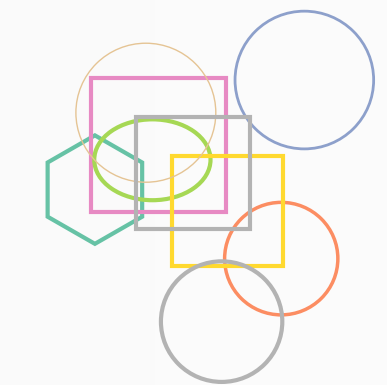[{"shape": "hexagon", "thickness": 3, "radius": 0.7, "center": [0.245, 0.508]}, {"shape": "circle", "thickness": 2.5, "radius": 0.73, "center": [0.726, 0.328]}, {"shape": "circle", "thickness": 2, "radius": 0.89, "center": [0.785, 0.792]}, {"shape": "square", "thickness": 3, "radius": 0.87, "center": [0.408, 0.622]}, {"shape": "oval", "thickness": 3, "radius": 0.75, "center": [0.393, 0.585]}, {"shape": "square", "thickness": 3, "radius": 0.72, "center": [0.588, 0.453]}, {"shape": "circle", "thickness": 1, "radius": 0.9, "center": [0.376, 0.707]}, {"shape": "circle", "thickness": 3, "radius": 0.78, "center": [0.572, 0.165]}, {"shape": "square", "thickness": 3, "radius": 0.73, "center": [0.498, 0.551]}]